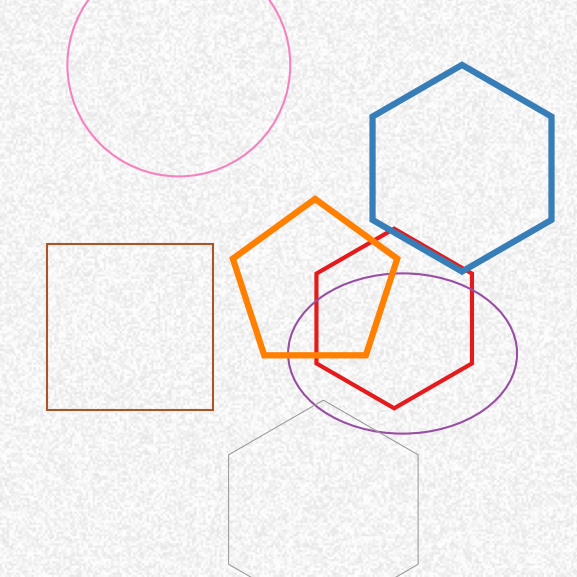[{"shape": "hexagon", "thickness": 2, "radius": 0.78, "center": [0.683, 0.448]}, {"shape": "hexagon", "thickness": 3, "radius": 0.89, "center": [0.8, 0.708]}, {"shape": "oval", "thickness": 1, "radius": 0.99, "center": [0.697, 0.387]}, {"shape": "pentagon", "thickness": 3, "radius": 0.75, "center": [0.546, 0.505]}, {"shape": "square", "thickness": 1, "radius": 0.72, "center": [0.225, 0.433]}, {"shape": "circle", "thickness": 1, "radius": 0.96, "center": [0.31, 0.887]}, {"shape": "hexagon", "thickness": 0.5, "radius": 0.95, "center": [0.56, 0.117]}]